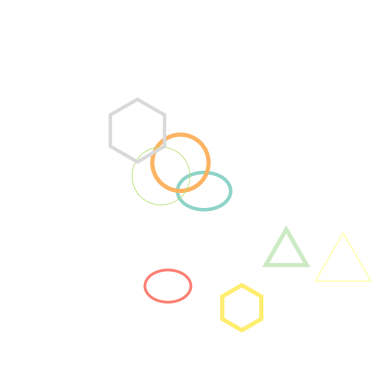[{"shape": "oval", "thickness": 2.5, "radius": 0.35, "center": [0.53, 0.504]}, {"shape": "triangle", "thickness": 1, "radius": 0.42, "center": [0.891, 0.311]}, {"shape": "oval", "thickness": 2, "radius": 0.3, "center": [0.436, 0.257]}, {"shape": "circle", "thickness": 3, "radius": 0.37, "center": [0.469, 0.577]}, {"shape": "circle", "thickness": 0.5, "radius": 0.38, "center": [0.418, 0.543]}, {"shape": "hexagon", "thickness": 2.5, "radius": 0.41, "center": [0.357, 0.661]}, {"shape": "triangle", "thickness": 3, "radius": 0.31, "center": [0.744, 0.342]}, {"shape": "hexagon", "thickness": 3, "radius": 0.29, "center": [0.628, 0.201]}]